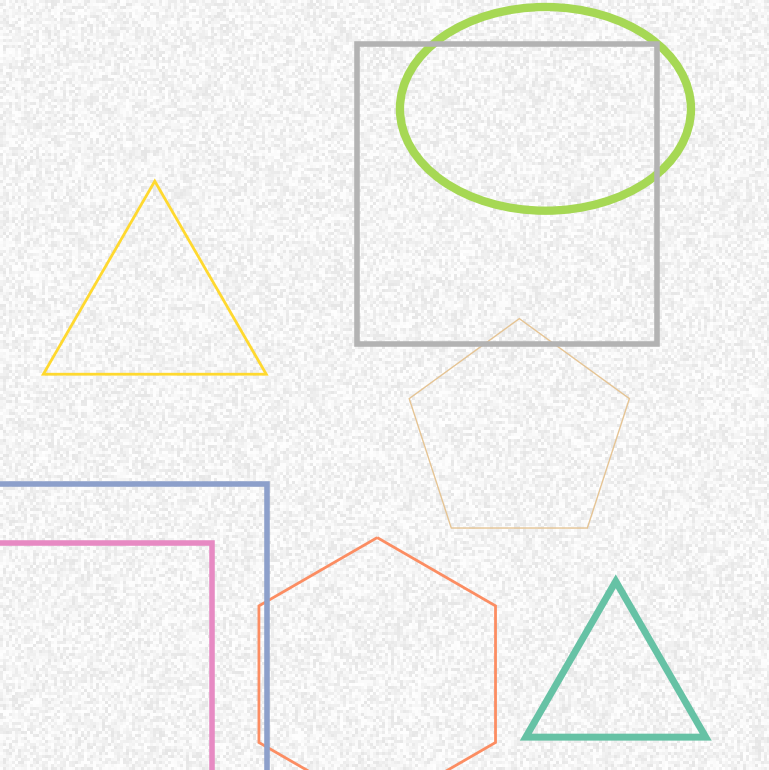[{"shape": "triangle", "thickness": 2.5, "radius": 0.67, "center": [0.8, 0.11]}, {"shape": "hexagon", "thickness": 1, "radius": 0.89, "center": [0.49, 0.124]}, {"shape": "square", "thickness": 2, "radius": 0.97, "center": [0.152, 0.177]}, {"shape": "square", "thickness": 2, "radius": 0.8, "center": [0.115, 0.135]}, {"shape": "oval", "thickness": 3, "radius": 0.94, "center": [0.708, 0.859]}, {"shape": "triangle", "thickness": 1, "radius": 0.84, "center": [0.201, 0.598]}, {"shape": "pentagon", "thickness": 0.5, "radius": 0.75, "center": [0.674, 0.436]}, {"shape": "square", "thickness": 2, "radius": 0.97, "center": [0.658, 0.748]}]